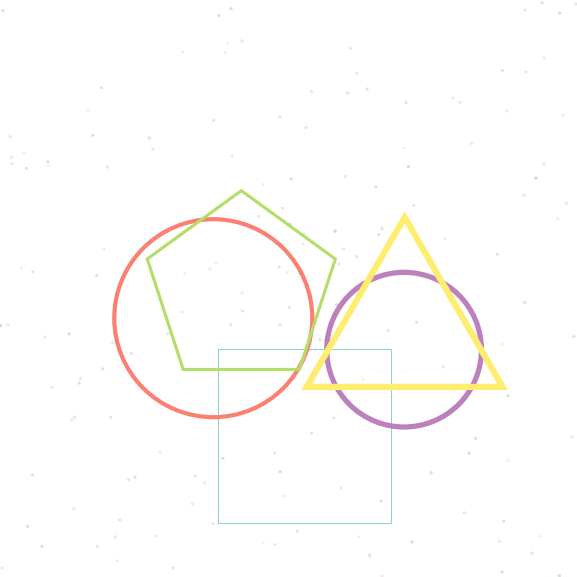[{"shape": "square", "thickness": 0.5, "radius": 0.75, "center": [0.527, 0.245]}, {"shape": "circle", "thickness": 2, "radius": 0.86, "center": [0.369, 0.448]}, {"shape": "pentagon", "thickness": 1.5, "radius": 0.86, "center": [0.418, 0.498]}, {"shape": "circle", "thickness": 2.5, "radius": 0.67, "center": [0.7, 0.394]}, {"shape": "triangle", "thickness": 3, "radius": 0.98, "center": [0.701, 0.427]}]